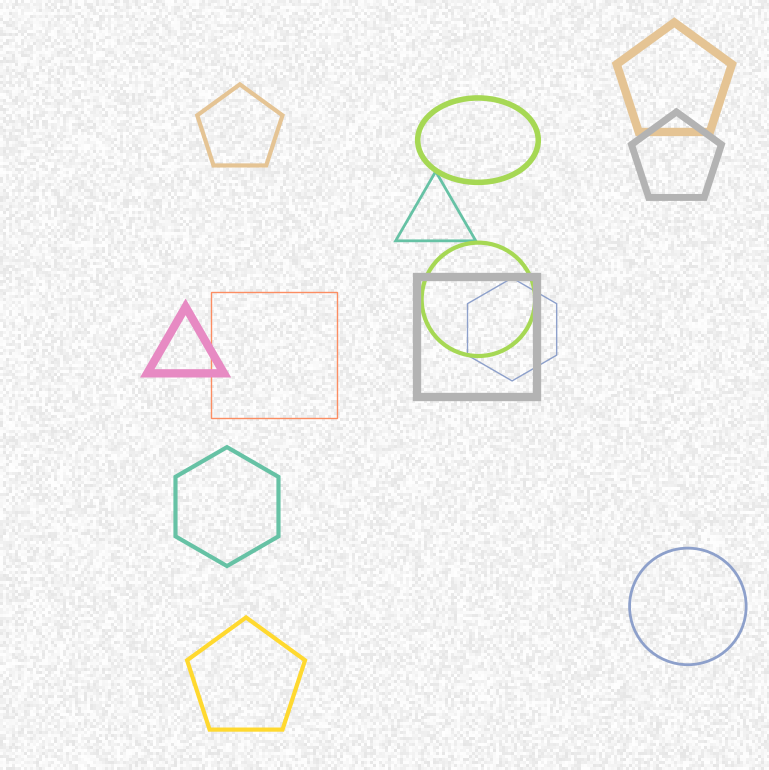[{"shape": "hexagon", "thickness": 1.5, "radius": 0.39, "center": [0.295, 0.342]}, {"shape": "triangle", "thickness": 1, "radius": 0.3, "center": [0.566, 0.717]}, {"shape": "square", "thickness": 0.5, "radius": 0.41, "center": [0.356, 0.539]}, {"shape": "hexagon", "thickness": 0.5, "radius": 0.33, "center": [0.665, 0.572]}, {"shape": "circle", "thickness": 1, "radius": 0.38, "center": [0.893, 0.212]}, {"shape": "triangle", "thickness": 3, "radius": 0.29, "center": [0.241, 0.544]}, {"shape": "oval", "thickness": 2, "radius": 0.39, "center": [0.621, 0.818]}, {"shape": "circle", "thickness": 1.5, "radius": 0.37, "center": [0.621, 0.611]}, {"shape": "pentagon", "thickness": 1.5, "radius": 0.4, "center": [0.32, 0.118]}, {"shape": "pentagon", "thickness": 3, "radius": 0.39, "center": [0.876, 0.892]}, {"shape": "pentagon", "thickness": 1.5, "radius": 0.29, "center": [0.312, 0.832]}, {"shape": "pentagon", "thickness": 2.5, "radius": 0.31, "center": [0.879, 0.793]}, {"shape": "square", "thickness": 3, "radius": 0.39, "center": [0.62, 0.562]}]